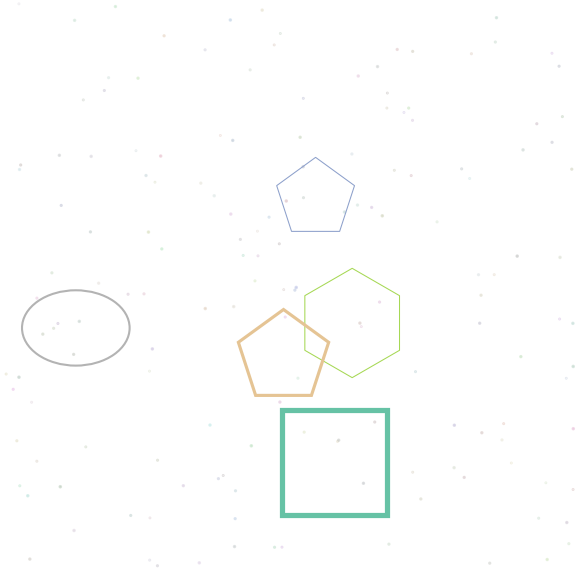[{"shape": "square", "thickness": 2.5, "radius": 0.46, "center": [0.579, 0.199]}, {"shape": "pentagon", "thickness": 0.5, "radius": 0.35, "center": [0.546, 0.656]}, {"shape": "hexagon", "thickness": 0.5, "radius": 0.47, "center": [0.61, 0.44]}, {"shape": "pentagon", "thickness": 1.5, "radius": 0.41, "center": [0.491, 0.381]}, {"shape": "oval", "thickness": 1, "radius": 0.47, "center": [0.131, 0.431]}]